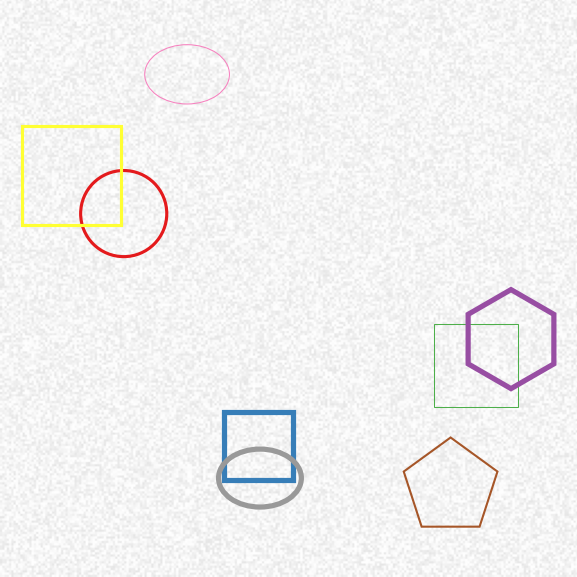[{"shape": "circle", "thickness": 1.5, "radius": 0.37, "center": [0.214, 0.629]}, {"shape": "square", "thickness": 2.5, "radius": 0.3, "center": [0.448, 0.227]}, {"shape": "square", "thickness": 0.5, "radius": 0.36, "center": [0.824, 0.366]}, {"shape": "hexagon", "thickness": 2.5, "radius": 0.43, "center": [0.885, 0.412]}, {"shape": "square", "thickness": 1.5, "radius": 0.43, "center": [0.124, 0.695]}, {"shape": "pentagon", "thickness": 1, "radius": 0.43, "center": [0.78, 0.156]}, {"shape": "oval", "thickness": 0.5, "radius": 0.37, "center": [0.324, 0.87]}, {"shape": "oval", "thickness": 2.5, "radius": 0.36, "center": [0.45, 0.171]}]